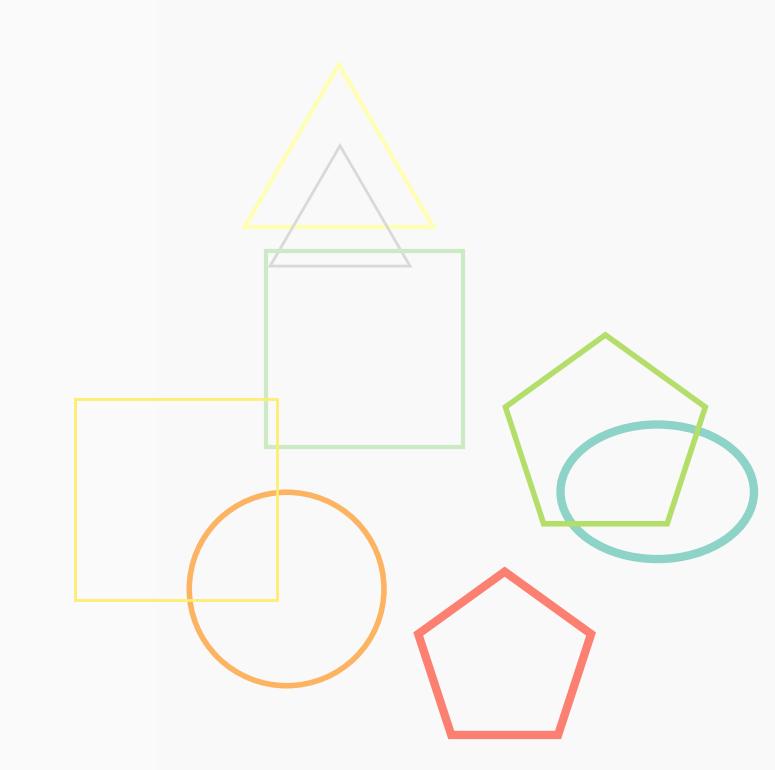[{"shape": "oval", "thickness": 3, "radius": 0.62, "center": [0.848, 0.361]}, {"shape": "triangle", "thickness": 1.5, "radius": 0.7, "center": [0.437, 0.776]}, {"shape": "pentagon", "thickness": 3, "radius": 0.59, "center": [0.651, 0.14]}, {"shape": "circle", "thickness": 2, "radius": 0.63, "center": [0.37, 0.235]}, {"shape": "pentagon", "thickness": 2, "radius": 0.68, "center": [0.781, 0.429]}, {"shape": "triangle", "thickness": 1, "radius": 0.52, "center": [0.439, 0.707]}, {"shape": "square", "thickness": 1.5, "radius": 0.64, "center": [0.471, 0.546]}, {"shape": "square", "thickness": 1, "radius": 0.65, "center": [0.227, 0.352]}]